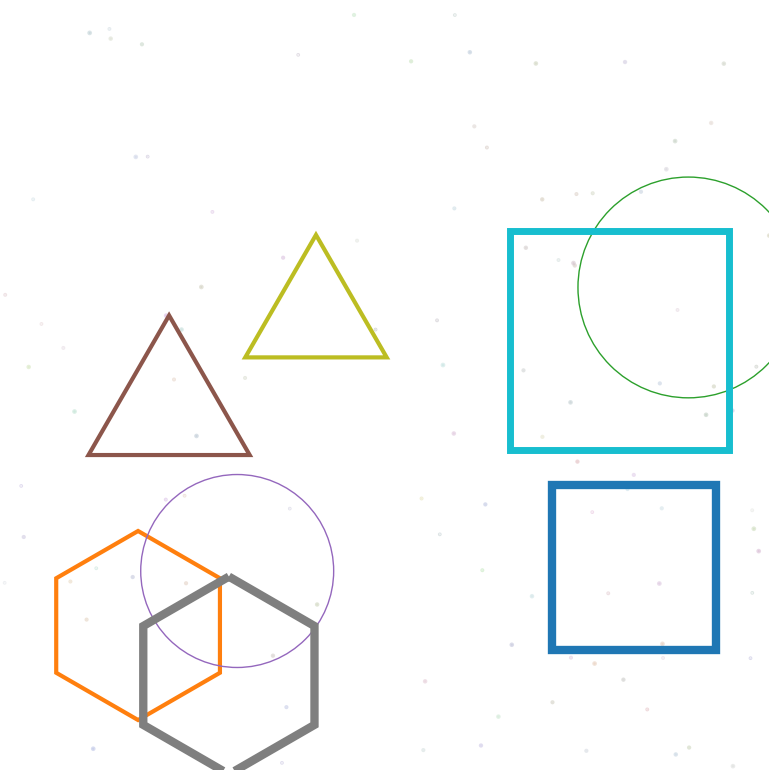[{"shape": "square", "thickness": 3, "radius": 0.53, "center": [0.823, 0.263]}, {"shape": "hexagon", "thickness": 1.5, "radius": 0.61, "center": [0.179, 0.188]}, {"shape": "circle", "thickness": 0.5, "radius": 0.72, "center": [0.894, 0.627]}, {"shape": "circle", "thickness": 0.5, "radius": 0.63, "center": [0.308, 0.258]}, {"shape": "triangle", "thickness": 1.5, "radius": 0.6, "center": [0.22, 0.469]}, {"shape": "hexagon", "thickness": 3, "radius": 0.64, "center": [0.297, 0.123]}, {"shape": "triangle", "thickness": 1.5, "radius": 0.53, "center": [0.41, 0.589]}, {"shape": "square", "thickness": 2.5, "radius": 0.71, "center": [0.804, 0.558]}]